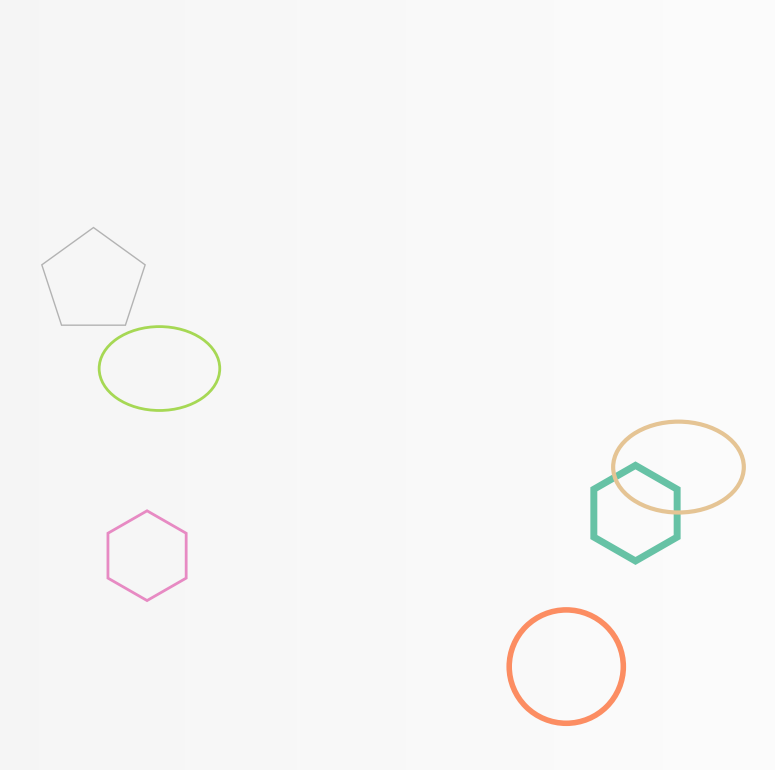[{"shape": "hexagon", "thickness": 2.5, "radius": 0.31, "center": [0.82, 0.334]}, {"shape": "circle", "thickness": 2, "radius": 0.37, "center": [0.731, 0.134]}, {"shape": "hexagon", "thickness": 1, "radius": 0.29, "center": [0.19, 0.278]}, {"shape": "oval", "thickness": 1, "radius": 0.39, "center": [0.206, 0.521]}, {"shape": "oval", "thickness": 1.5, "radius": 0.42, "center": [0.875, 0.393]}, {"shape": "pentagon", "thickness": 0.5, "radius": 0.35, "center": [0.121, 0.634]}]